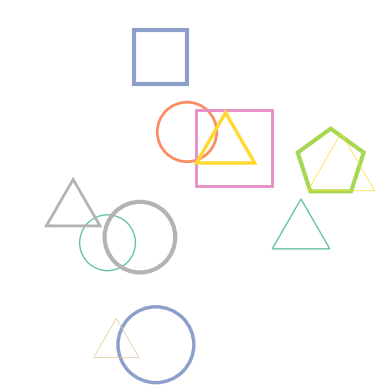[{"shape": "triangle", "thickness": 1, "radius": 0.43, "center": [0.782, 0.397]}, {"shape": "circle", "thickness": 1, "radius": 0.36, "center": [0.279, 0.37]}, {"shape": "circle", "thickness": 2, "radius": 0.39, "center": [0.486, 0.657]}, {"shape": "square", "thickness": 3, "radius": 0.35, "center": [0.417, 0.852]}, {"shape": "circle", "thickness": 2.5, "radius": 0.49, "center": [0.405, 0.105]}, {"shape": "square", "thickness": 2, "radius": 0.49, "center": [0.608, 0.615]}, {"shape": "pentagon", "thickness": 3, "radius": 0.45, "center": [0.859, 0.576]}, {"shape": "triangle", "thickness": 0.5, "radius": 0.5, "center": [0.886, 0.555]}, {"shape": "triangle", "thickness": 2.5, "radius": 0.44, "center": [0.586, 0.62]}, {"shape": "triangle", "thickness": 0.5, "radius": 0.34, "center": [0.302, 0.105]}, {"shape": "circle", "thickness": 3, "radius": 0.46, "center": [0.363, 0.384]}, {"shape": "triangle", "thickness": 2, "radius": 0.4, "center": [0.19, 0.454]}]